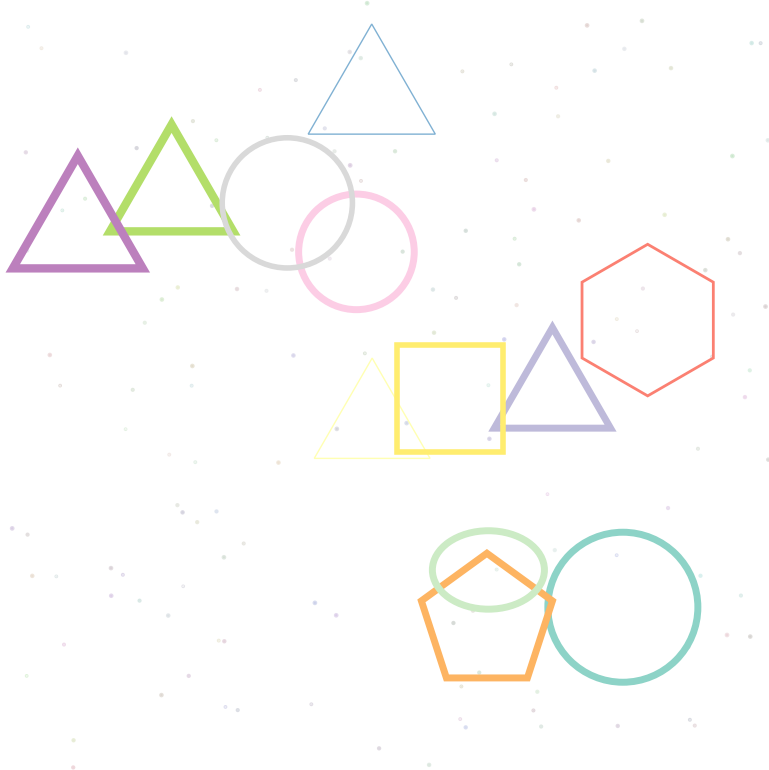[{"shape": "circle", "thickness": 2.5, "radius": 0.49, "center": [0.809, 0.211]}, {"shape": "triangle", "thickness": 0.5, "radius": 0.43, "center": [0.483, 0.448]}, {"shape": "triangle", "thickness": 2.5, "radius": 0.44, "center": [0.717, 0.488]}, {"shape": "hexagon", "thickness": 1, "radius": 0.49, "center": [0.841, 0.584]}, {"shape": "triangle", "thickness": 0.5, "radius": 0.48, "center": [0.483, 0.873]}, {"shape": "pentagon", "thickness": 2.5, "radius": 0.45, "center": [0.632, 0.192]}, {"shape": "triangle", "thickness": 3, "radius": 0.46, "center": [0.223, 0.746]}, {"shape": "circle", "thickness": 2.5, "radius": 0.38, "center": [0.463, 0.673]}, {"shape": "circle", "thickness": 2, "radius": 0.42, "center": [0.373, 0.737]}, {"shape": "triangle", "thickness": 3, "radius": 0.49, "center": [0.101, 0.7]}, {"shape": "oval", "thickness": 2.5, "radius": 0.36, "center": [0.634, 0.26]}, {"shape": "square", "thickness": 2, "radius": 0.35, "center": [0.584, 0.482]}]